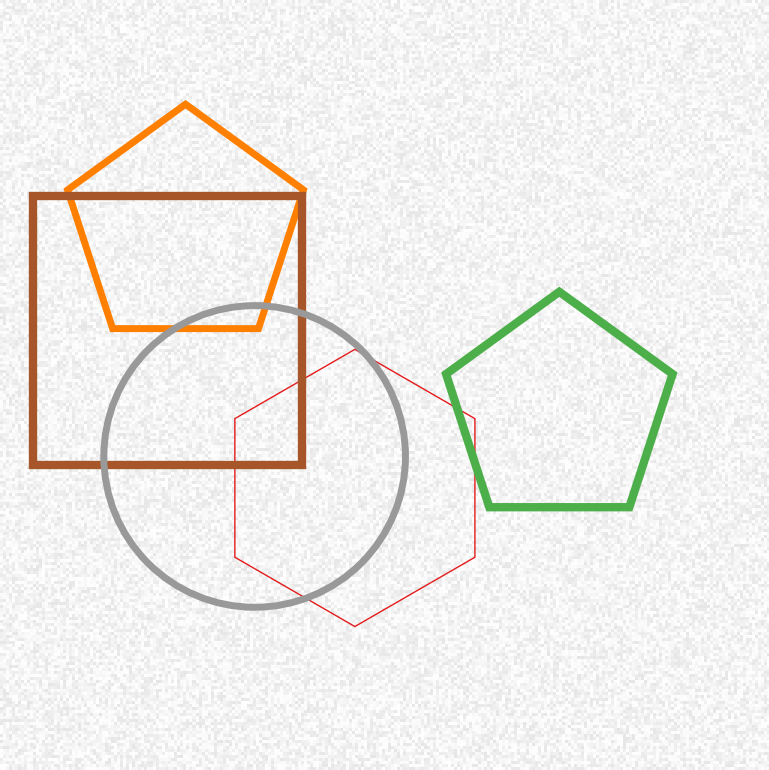[{"shape": "hexagon", "thickness": 0.5, "radius": 0.9, "center": [0.461, 0.366]}, {"shape": "pentagon", "thickness": 3, "radius": 0.77, "center": [0.726, 0.466]}, {"shape": "pentagon", "thickness": 2.5, "radius": 0.81, "center": [0.241, 0.704]}, {"shape": "square", "thickness": 3, "radius": 0.87, "center": [0.217, 0.571]}, {"shape": "circle", "thickness": 2.5, "radius": 0.98, "center": [0.331, 0.407]}]